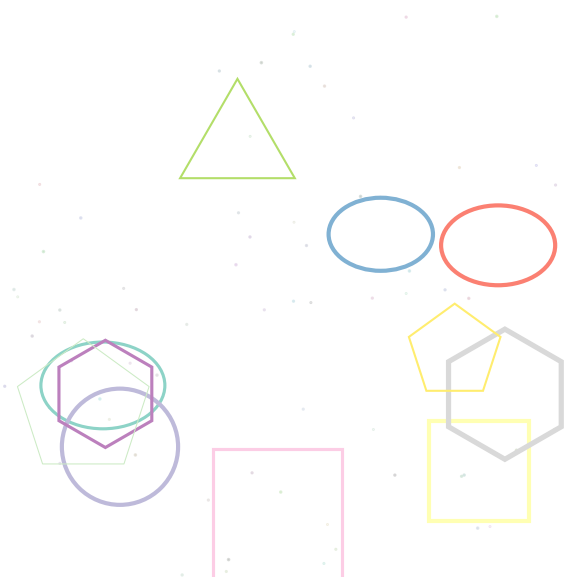[{"shape": "oval", "thickness": 1.5, "radius": 0.54, "center": [0.178, 0.332]}, {"shape": "square", "thickness": 2, "radius": 0.43, "center": [0.829, 0.184]}, {"shape": "circle", "thickness": 2, "radius": 0.5, "center": [0.208, 0.226]}, {"shape": "oval", "thickness": 2, "radius": 0.49, "center": [0.863, 0.574]}, {"shape": "oval", "thickness": 2, "radius": 0.45, "center": [0.659, 0.593]}, {"shape": "triangle", "thickness": 1, "radius": 0.57, "center": [0.411, 0.748]}, {"shape": "square", "thickness": 1.5, "radius": 0.56, "center": [0.48, 0.109]}, {"shape": "hexagon", "thickness": 2.5, "radius": 0.56, "center": [0.874, 0.316]}, {"shape": "hexagon", "thickness": 1.5, "radius": 0.46, "center": [0.182, 0.317]}, {"shape": "pentagon", "thickness": 0.5, "radius": 0.6, "center": [0.144, 0.293]}, {"shape": "pentagon", "thickness": 1, "radius": 0.42, "center": [0.787, 0.39]}]